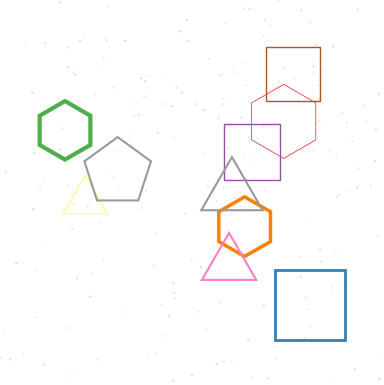[{"shape": "hexagon", "thickness": 0.5, "radius": 0.48, "center": [0.737, 0.685]}, {"shape": "square", "thickness": 2, "radius": 0.45, "center": [0.805, 0.208]}, {"shape": "hexagon", "thickness": 3, "radius": 0.38, "center": [0.169, 0.661]}, {"shape": "square", "thickness": 1, "radius": 0.37, "center": [0.654, 0.605]}, {"shape": "hexagon", "thickness": 2.5, "radius": 0.39, "center": [0.635, 0.411]}, {"shape": "triangle", "thickness": 0.5, "radius": 0.33, "center": [0.222, 0.478]}, {"shape": "square", "thickness": 1, "radius": 0.36, "center": [0.761, 0.808]}, {"shape": "triangle", "thickness": 1.5, "radius": 0.41, "center": [0.595, 0.314]}, {"shape": "pentagon", "thickness": 1.5, "radius": 0.45, "center": [0.306, 0.553]}, {"shape": "triangle", "thickness": 1.5, "radius": 0.46, "center": [0.602, 0.5]}]